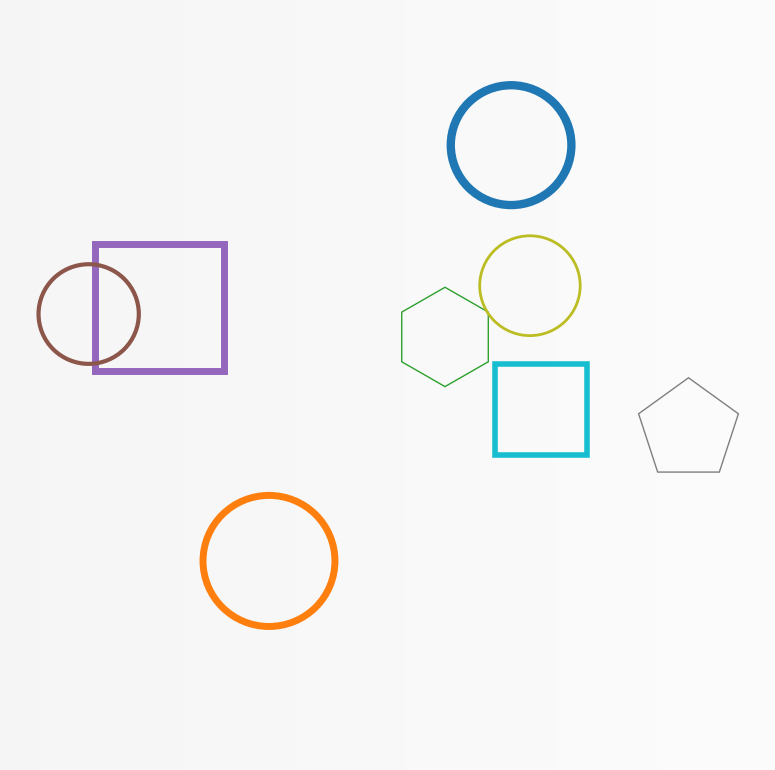[{"shape": "circle", "thickness": 3, "radius": 0.39, "center": [0.659, 0.812]}, {"shape": "circle", "thickness": 2.5, "radius": 0.43, "center": [0.347, 0.272]}, {"shape": "hexagon", "thickness": 0.5, "radius": 0.32, "center": [0.574, 0.562]}, {"shape": "square", "thickness": 2.5, "radius": 0.41, "center": [0.206, 0.601]}, {"shape": "circle", "thickness": 1.5, "radius": 0.32, "center": [0.114, 0.592]}, {"shape": "pentagon", "thickness": 0.5, "radius": 0.34, "center": [0.888, 0.442]}, {"shape": "circle", "thickness": 1, "radius": 0.32, "center": [0.684, 0.629]}, {"shape": "square", "thickness": 2, "radius": 0.3, "center": [0.698, 0.468]}]